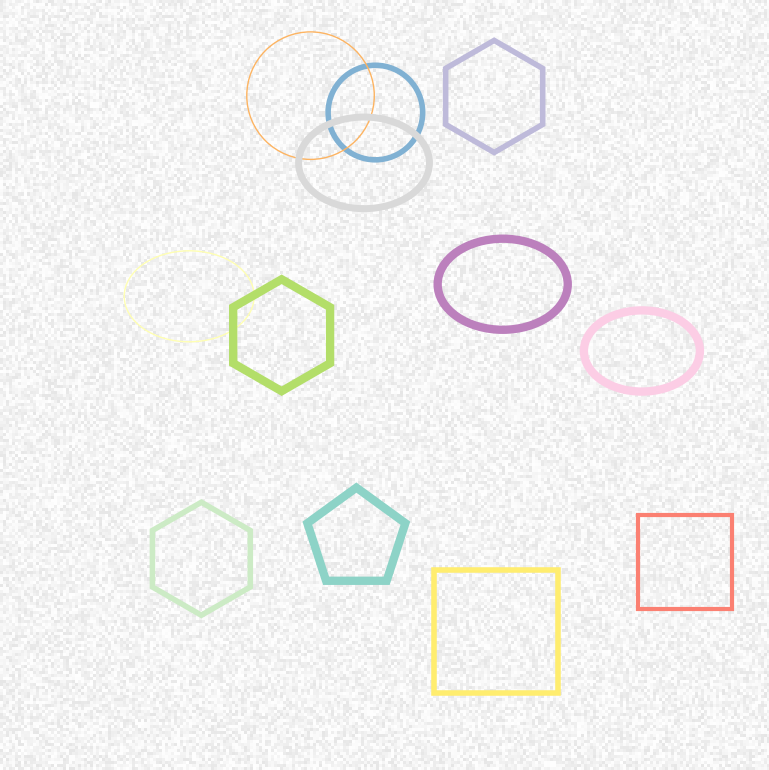[{"shape": "pentagon", "thickness": 3, "radius": 0.33, "center": [0.463, 0.3]}, {"shape": "oval", "thickness": 0.5, "radius": 0.42, "center": [0.246, 0.615]}, {"shape": "hexagon", "thickness": 2, "radius": 0.36, "center": [0.642, 0.875]}, {"shape": "square", "thickness": 1.5, "radius": 0.3, "center": [0.889, 0.27]}, {"shape": "circle", "thickness": 2, "radius": 0.31, "center": [0.488, 0.854]}, {"shape": "circle", "thickness": 0.5, "radius": 0.41, "center": [0.403, 0.876]}, {"shape": "hexagon", "thickness": 3, "radius": 0.36, "center": [0.366, 0.565]}, {"shape": "oval", "thickness": 3, "radius": 0.38, "center": [0.834, 0.544]}, {"shape": "oval", "thickness": 2.5, "radius": 0.43, "center": [0.473, 0.788]}, {"shape": "oval", "thickness": 3, "radius": 0.42, "center": [0.653, 0.631]}, {"shape": "hexagon", "thickness": 2, "radius": 0.37, "center": [0.262, 0.274]}, {"shape": "square", "thickness": 2, "radius": 0.4, "center": [0.644, 0.18]}]